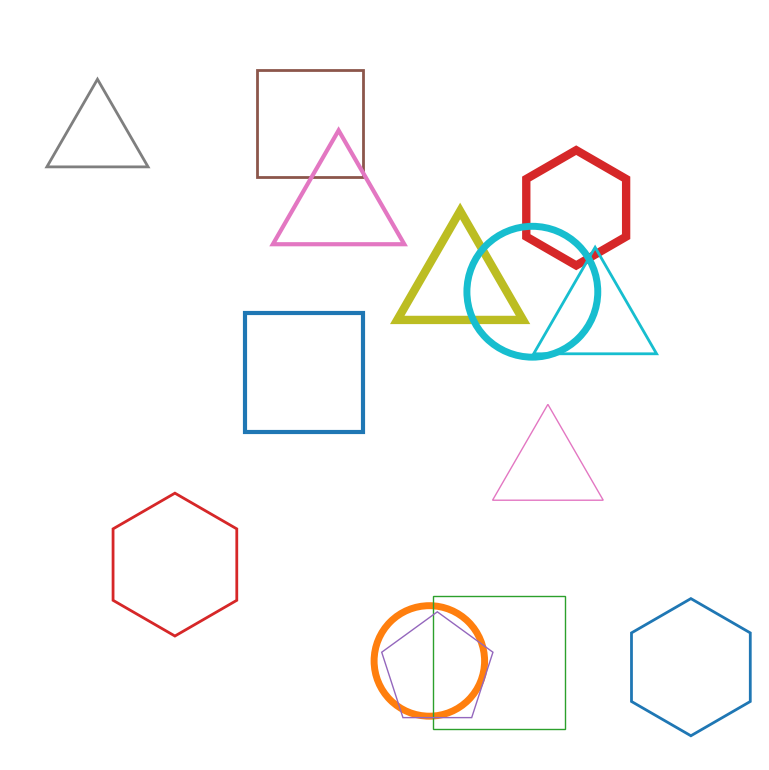[{"shape": "hexagon", "thickness": 1, "radius": 0.45, "center": [0.897, 0.134]}, {"shape": "square", "thickness": 1.5, "radius": 0.38, "center": [0.395, 0.516]}, {"shape": "circle", "thickness": 2.5, "radius": 0.36, "center": [0.558, 0.142]}, {"shape": "square", "thickness": 0.5, "radius": 0.43, "center": [0.648, 0.139]}, {"shape": "hexagon", "thickness": 3, "radius": 0.37, "center": [0.748, 0.73]}, {"shape": "hexagon", "thickness": 1, "radius": 0.46, "center": [0.227, 0.267]}, {"shape": "pentagon", "thickness": 0.5, "radius": 0.38, "center": [0.568, 0.129]}, {"shape": "square", "thickness": 1, "radius": 0.35, "center": [0.403, 0.839]}, {"shape": "triangle", "thickness": 0.5, "radius": 0.41, "center": [0.712, 0.392]}, {"shape": "triangle", "thickness": 1.5, "radius": 0.49, "center": [0.44, 0.732]}, {"shape": "triangle", "thickness": 1, "radius": 0.38, "center": [0.127, 0.821]}, {"shape": "triangle", "thickness": 3, "radius": 0.47, "center": [0.598, 0.632]}, {"shape": "circle", "thickness": 2.5, "radius": 0.42, "center": [0.691, 0.621]}, {"shape": "triangle", "thickness": 1, "radius": 0.46, "center": [0.773, 0.587]}]